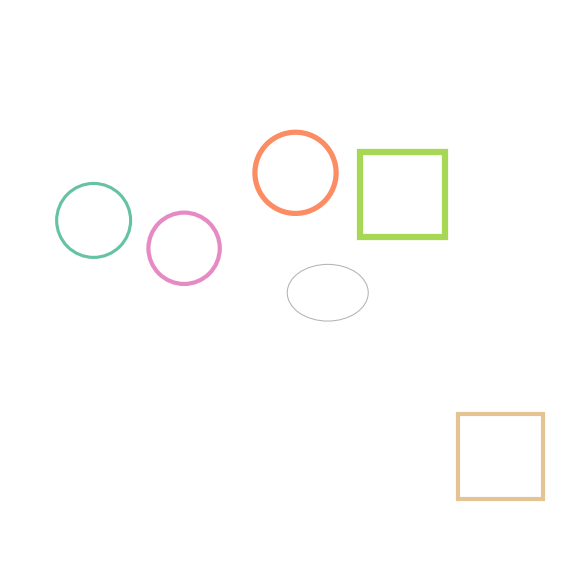[{"shape": "circle", "thickness": 1.5, "radius": 0.32, "center": [0.162, 0.617]}, {"shape": "circle", "thickness": 2.5, "radius": 0.35, "center": [0.512, 0.7]}, {"shape": "circle", "thickness": 2, "radius": 0.31, "center": [0.319, 0.569]}, {"shape": "square", "thickness": 3, "radius": 0.37, "center": [0.697, 0.662]}, {"shape": "square", "thickness": 2, "radius": 0.37, "center": [0.867, 0.209]}, {"shape": "oval", "thickness": 0.5, "radius": 0.35, "center": [0.568, 0.492]}]